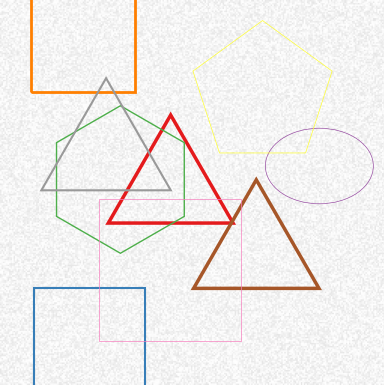[{"shape": "triangle", "thickness": 2.5, "radius": 0.94, "center": [0.443, 0.514]}, {"shape": "square", "thickness": 1.5, "radius": 0.72, "center": [0.232, 0.108]}, {"shape": "hexagon", "thickness": 1, "radius": 0.96, "center": [0.313, 0.534]}, {"shape": "oval", "thickness": 0.5, "radius": 0.7, "center": [0.83, 0.569]}, {"shape": "square", "thickness": 2, "radius": 0.68, "center": [0.216, 0.895]}, {"shape": "pentagon", "thickness": 0.5, "radius": 0.95, "center": [0.682, 0.757]}, {"shape": "triangle", "thickness": 2.5, "radius": 0.94, "center": [0.666, 0.345]}, {"shape": "square", "thickness": 0.5, "radius": 0.92, "center": [0.44, 0.298]}, {"shape": "triangle", "thickness": 1.5, "radius": 0.97, "center": [0.276, 0.603]}]